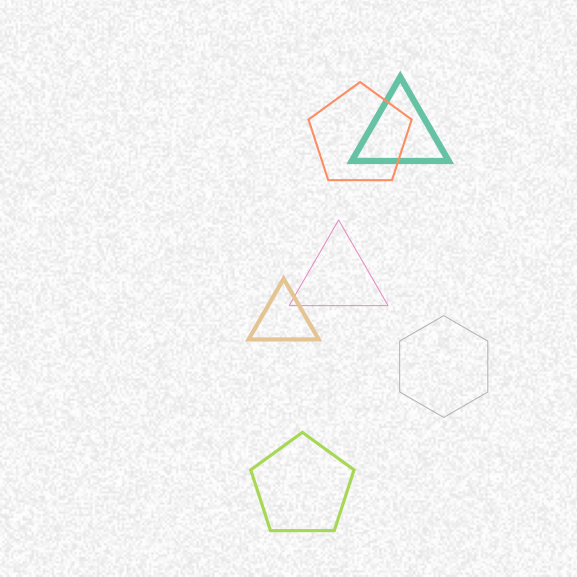[{"shape": "triangle", "thickness": 3, "radius": 0.48, "center": [0.693, 0.769]}, {"shape": "pentagon", "thickness": 1, "radius": 0.47, "center": [0.624, 0.763]}, {"shape": "triangle", "thickness": 0.5, "radius": 0.49, "center": [0.586, 0.519]}, {"shape": "pentagon", "thickness": 1.5, "radius": 0.47, "center": [0.524, 0.156]}, {"shape": "triangle", "thickness": 2, "radius": 0.35, "center": [0.491, 0.446]}, {"shape": "hexagon", "thickness": 0.5, "radius": 0.44, "center": [0.768, 0.364]}]